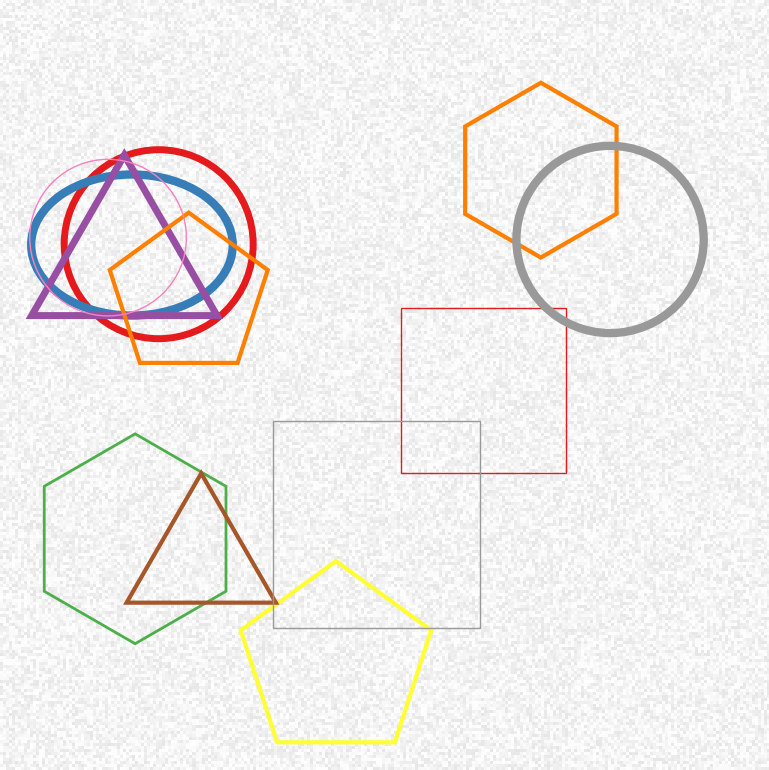[{"shape": "square", "thickness": 0.5, "radius": 0.54, "center": [0.628, 0.493]}, {"shape": "circle", "thickness": 2.5, "radius": 0.61, "center": [0.206, 0.683]}, {"shape": "oval", "thickness": 3, "radius": 0.65, "center": [0.171, 0.682]}, {"shape": "hexagon", "thickness": 1, "radius": 0.68, "center": [0.175, 0.3]}, {"shape": "triangle", "thickness": 2.5, "radius": 0.69, "center": [0.161, 0.66]}, {"shape": "hexagon", "thickness": 1.5, "radius": 0.57, "center": [0.702, 0.779]}, {"shape": "pentagon", "thickness": 1.5, "radius": 0.54, "center": [0.245, 0.616]}, {"shape": "pentagon", "thickness": 1.5, "radius": 0.65, "center": [0.436, 0.141]}, {"shape": "triangle", "thickness": 1.5, "radius": 0.56, "center": [0.261, 0.273]}, {"shape": "circle", "thickness": 0.5, "radius": 0.51, "center": [0.14, 0.691]}, {"shape": "circle", "thickness": 3, "radius": 0.61, "center": [0.792, 0.689]}, {"shape": "square", "thickness": 0.5, "radius": 0.67, "center": [0.489, 0.319]}]